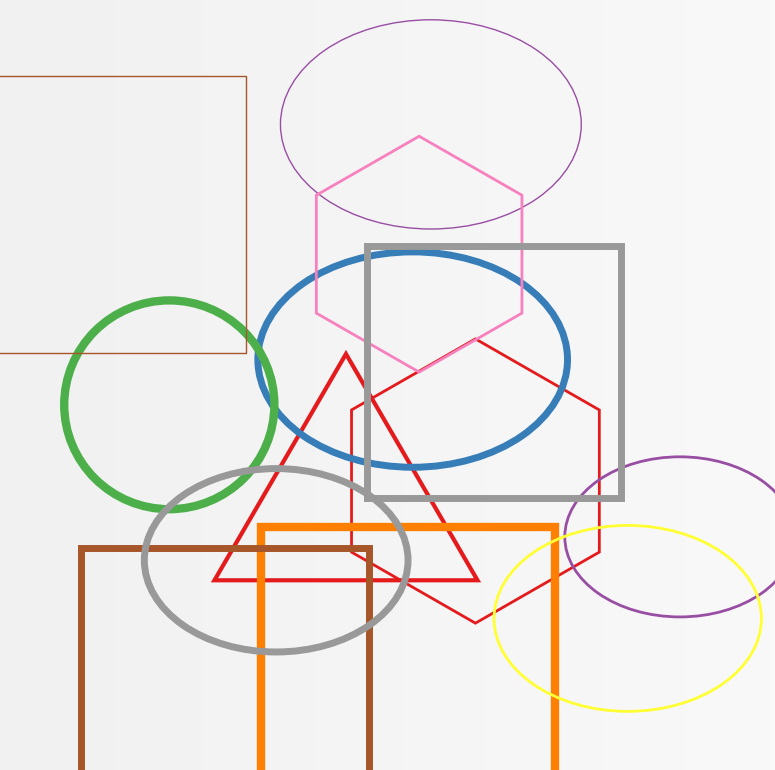[{"shape": "hexagon", "thickness": 1, "radius": 0.92, "center": [0.613, 0.375]}, {"shape": "triangle", "thickness": 1.5, "radius": 0.98, "center": [0.446, 0.344]}, {"shape": "oval", "thickness": 2.5, "radius": 1.0, "center": [0.532, 0.533]}, {"shape": "circle", "thickness": 3, "radius": 0.68, "center": [0.218, 0.474]}, {"shape": "oval", "thickness": 0.5, "radius": 0.97, "center": [0.556, 0.838]}, {"shape": "oval", "thickness": 1, "radius": 0.74, "center": [0.877, 0.303]}, {"shape": "square", "thickness": 3, "radius": 0.95, "center": [0.527, 0.126]}, {"shape": "oval", "thickness": 1, "radius": 0.86, "center": [0.81, 0.197]}, {"shape": "square", "thickness": 2.5, "radius": 0.93, "center": [0.29, 0.102]}, {"shape": "square", "thickness": 0.5, "radius": 0.9, "center": [0.138, 0.722]}, {"shape": "hexagon", "thickness": 1, "radius": 0.77, "center": [0.541, 0.67]}, {"shape": "oval", "thickness": 2.5, "radius": 0.85, "center": [0.356, 0.272]}, {"shape": "square", "thickness": 2.5, "radius": 0.82, "center": [0.638, 0.517]}]